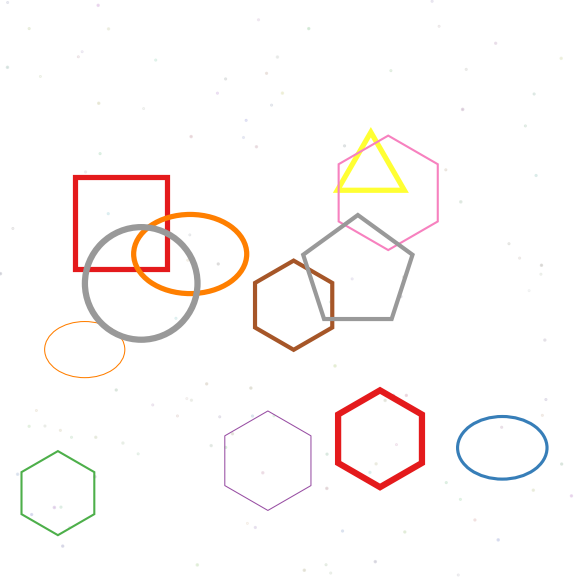[{"shape": "hexagon", "thickness": 3, "radius": 0.42, "center": [0.658, 0.239]}, {"shape": "square", "thickness": 2.5, "radius": 0.4, "center": [0.209, 0.613]}, {"shape": "oval", "thickness": 1.5, "radius": 0.39, "center": [0.87, 0.224]}, {"shape": "hexagon", "thickness": 1, "radius": 0.36, "center": [0.1, 0.145]}, {"shape": "hexagon", "thickness": 0.5, "radius": 0.43, "center": [0.464, 0.201]}, {"shape": "oval", "thickness": 2.5, "radius": 0.49, "center": [0.329, 0.559]}, {"shape": "oval", "thickness": 0.5, "radius": 0.35, "center": [0.147, 0.394]}, {"shape": "triangle", "thickness": 2.5, "radius": 0.33, "center": [0.642, 0.703]}, {"shape": "hexagon", "thickness": 2, "radius": 0.39, "center": [0.508, 0.471]}, {"shape": "hexagon", "thickness": 1, "radius": 0.5, "center": [0.672, 0.665]}, {"shape": "circle", "thickness": 3, "radius": 0.49, "center": [0.245, 0.508]}, {"shape": "pentagon", "thickness": 2, "radius": 0.5, "center": [0.62, 0.527]}]